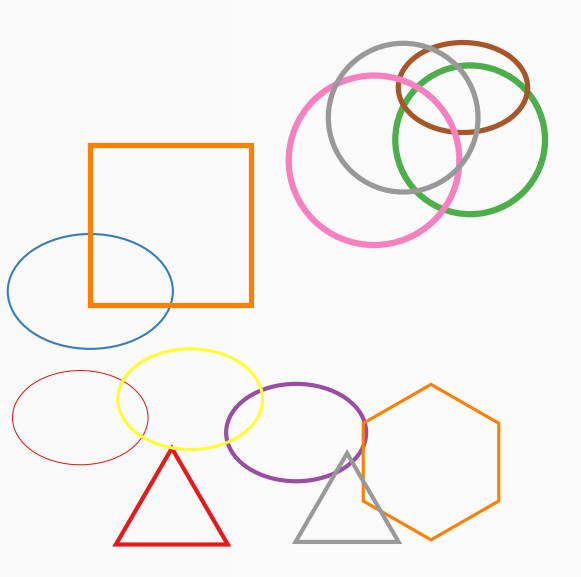[{"shape": "oval", "thickness": 0.5, "radius": 0.58, "center": [0.138, 0.276]}, {"shape": "triangle", "thickness": 2, "radius": 0.56, "center": [0.296, 0.112]}, {"shape": "oval", "thickness": 1, "radius": 0.71, "center": [0.155, 0.494]}, {"shape": "circle", "thickness": 3, "radius": 0.64, "center": [0.809, 0.757]}, {"shape": "oval", "thickness": 2, "radius": 0.6, "center": [0.509, 0.25]}, {"shape": "hexagon", "thickness": 1.5, "radius": 0.67, "center": [0.741, 0.199]}, {"shape": "square", "thickness": 2.5, "radius": 0.69, "center": [0.293, 0.609]}, {"shape": "oval", "thickness": 1.5, "radius": 0.62, "center": [0.327, 0.308]}, {"shape": "oval", "thickness": 2.5, "radius": 0.56, "center": [0.797, 0.848]}, {"shape": "circle", "thickness": 3, "radius": 0.73, "center": [0.643, 0.722]}, {"shape": "triangle", "thickness": 2, "radius": 0.51, "center": [0.597, 0.112]}, {"shape": "circle", "thickness": 2.5, "radius": 0.64, "center": [0.694, 0.795]}]